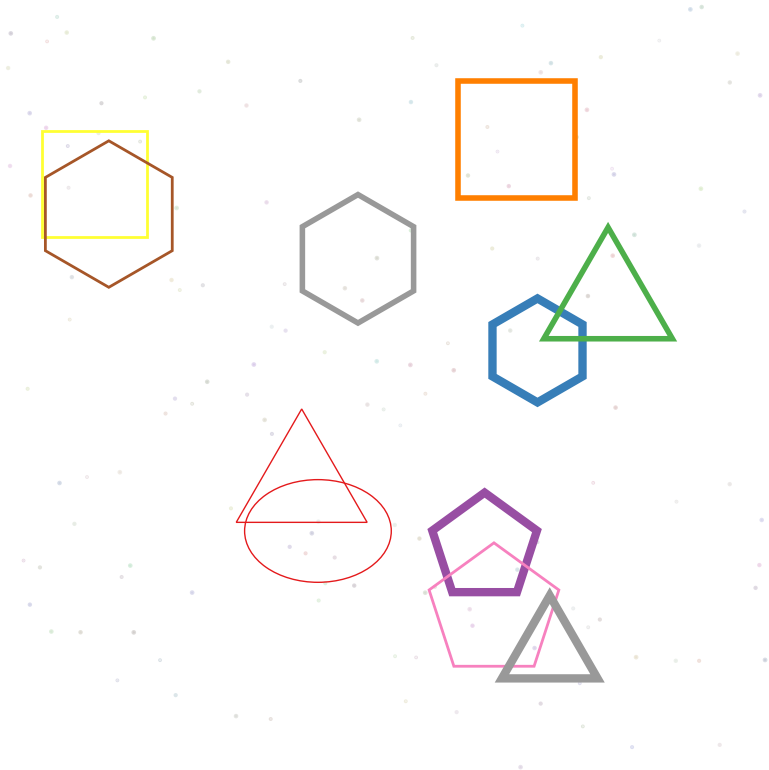[{"shape": "triangle", "thickness": 0.5, "radius": 0.49, "center": [0.392, 0.371]}, {"shape": "oval", "thickness": 0.5, "radius": 0.48, "center": [0.413, 0.31]}, {"shape": "hexagon", "thickness": 3, "radius": 0.34, "center": [0.698, 0.545]}, {"shape": "triangle", "thickness": 2, "radius": 0.48, "center": [0.79, 0.608]}, {"shape": "pentagon", "thickness": 3, "radius": 0.36, "center": [0.629, 0.289]}, {"shape": "square", "thickness": 2, "radius": 0.38, "center": [0.671, 0.819]}, {"shape": "square", "thickness": 1, "radius": 0.34, "center": [0.123, 0.761]}, {"shape": "hexagon", "thickness": 1, "radius": 0.48, "center": [0.141, 0.722]}, {"shape": "pentagon", "thickness": 1, "radius": 0.44, "center": [0.642, 0.206]}, {"shape": "triangle", "thickness": 3, "radius": 0.36, "center": [0.714, 0.155]}, {"shape": "hexagon", "thickness": 2, "radius": 0.42, "center": [0.465, 0.664]}]